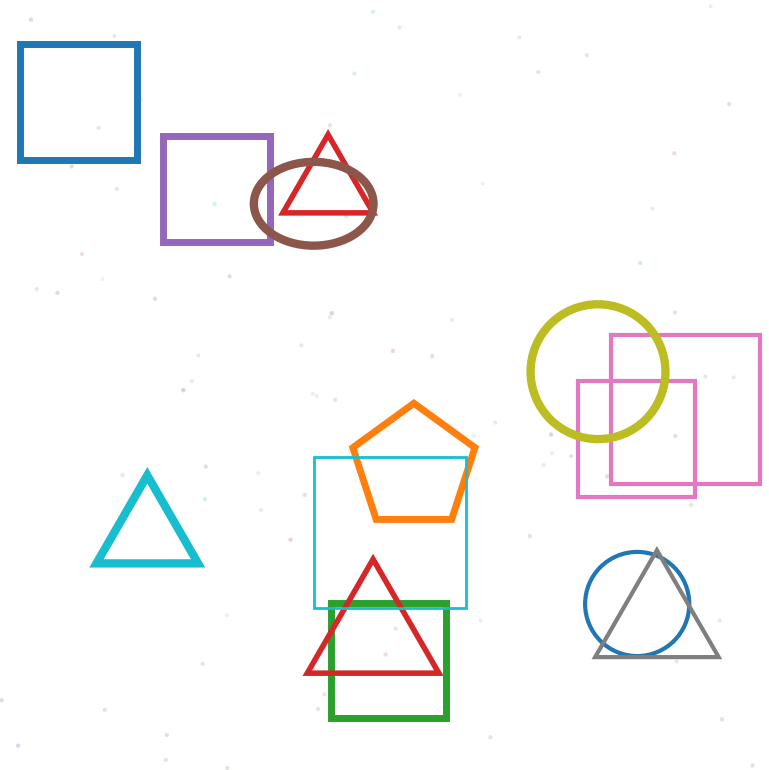[{"shape": "circle", "thickness": 1.5, "radius": 0.34, "center": [0.828, 0.216]}, {"shape": "square", "thickness": 2.5, "radius": 0.38, "center": [0.102, 0.868]}, {"shape": "pentagon", "thickness": 2.5, "radius": 0.42, "center": [0.538, 0.393]}, {"shape": "square", "thickness": 2.5, "radius": 0.38, "center": [0.505, 0.142]}, {"shape": "triangle", "thickness": 2, "radius": 0.34, "center": [0.426, 0.757]}, {"shape": "triangle", "thickness": 2, "radius": 0.49, "center": [0.485, 0.175]}, {"shape": "square", "thickness": 2.5, "radius": 0.35, "center": [0.281, 0.754]}, {"shape": "oval", "thickness": 3, "radius": 0.39, "center": [0.407, 0.735]}, {"shape": "square", "thickness": 1.5, "radius": 0.38, "center": [0.827, 0.43]}, {"shape": "square", "thickness": 1.5, "radius": 0.48, "center": [0.89, 0.468]}, {"shape": "triangle", "thickness": 1.5, "radius": 0.46, "center": [0.853, 0.193]}, {"shape": "circle", "thickness": 3, "radius": 0.44, "center": [0.777, 0.517]}, {"shape": "square", "thickness": 1, "radius": 0.49, "center": [0.507, 0.309]}, {"shape": "triangle", "thickness": 3, "radius": 0.38, "center": [0.191, 0.306]}]